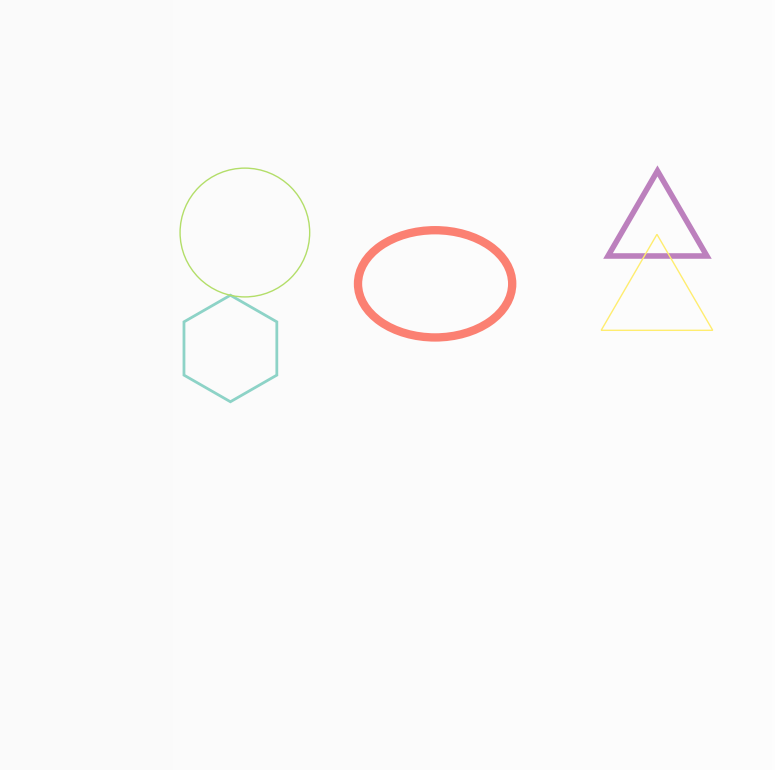[{"shape": "hexagon", "thickness": 1, "radius": 0.35, "center": [0.297, 0.547]}, {"shape": "oval", "thickness": 3, "radius": 0.5, "center": [0.561, 0.631]}, {"shape": "circle", "thickness": 0.5, "radius": 0.42, "center": [0.316, 0.698]}, {"shape": "triangle", "thickness": 2, "radius": 0.37, "center": [0.848, 0.704]}, {"shape": "triangle", "thickness": 0.5, "radius": 0.42, "center": [0.848, 0.613]}]